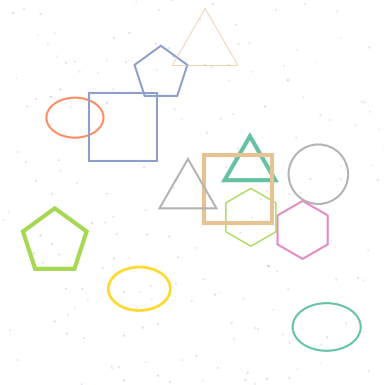[{"shape": "triangle", "thickness": 3, "radius": 0.38, "center": [0.649, 0.57]}, {"shape": "oval", "thickness": 1.5, "radius": 0.44, "center": [0.848, 0.151]}, {"shape": "oval", "thickness": 1.5, "radius": 0.37, "center": [0.195, 0.694]}, {"shape": "square", "thickness": 1.5, "radius": 0.44, "center": [0.32, 0.671]}, {"shape": "pentagon", "thickness": 1.5, "radius": 0.36, "center": [0.418, 0.809]}, {"shape": "hexagon", "thickness": 1.5, "radius": 0.38, "center": [0.786, 0.403]}, {"shape": "pentagon", "thickness": 3, "radius": 0.43, "center": [0.142, 0.372]}, {"shape": "hexagon", "thickness": 1, "radius": 0.38, "center": [0.652, 0.436]}, {"shape": "oval", "thickness": 2, "radius": 0.4, "center": [0.362, 0.25]}, {"shape": "square", "thickness": 3, "radius": 0.44, "center": [0.618, 0.509]}, {"shape": "triangle", "thickness": 0.5, "radius": 0.49, "center": [0.533, 0.879]}, {"shape": "triangle", "thickness": 1.5, "radius": 0.43, "center": [0.488, 0.502]}, {"shape": "circle", "thickness": 1.5, "radius": 0.39, "center": [0.827, 0.547]}]